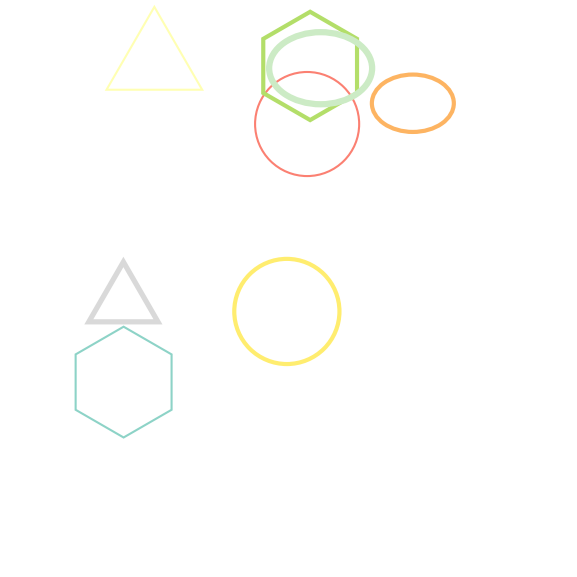[{"shape": "hexagon", "thickness": 1, "radius": 0.48, "center": [0.214, 0.337]}, {"shape": "triangle", "thickness": 1, "radius": 0.48, "center": [0.267, 0.892]}, {"shape": "circle", "thickness": 1, "radius": 0.45, "center": [0.532, 0.784]}, {"shape": "oval", "thickness": 2, "radius": 0.35, "center": [0.715, 0.82]}, {"shape": "hexagon", "thickness": 2, "radius": 0.47, "center": [0.537, 0.885]}, {"shape": "triangle", "thickness": 2.5, "radius": 0.35, "center": [0.214, 0.476]}, {"shape": "oval", "thickness": 3, "radius": 0.45, "center": [0.555, 0.881]}, {"shape": "circle", "thickness": 2, "radius": 0.46, "center": [0.497, 0.46]}]